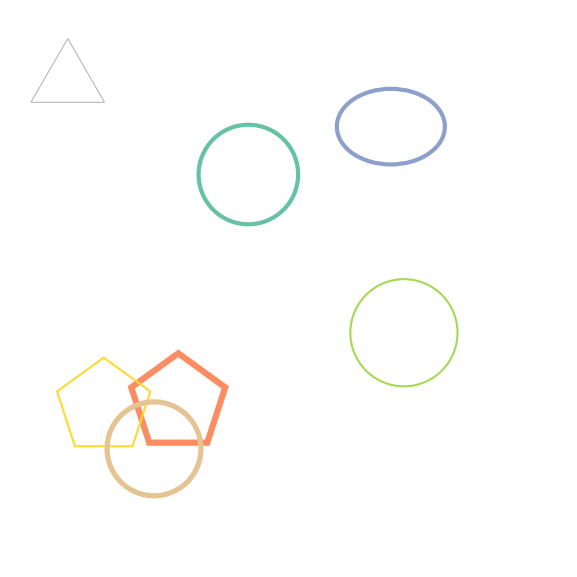[{"shape": "circle", "thickness": 2, "radius": 0.43, "center": [0.43, 0.697]}, {"shape": "pentagon", "thickness": 3, "radius": 0.43, "center": [0.309, 0.302]}, {"shape": "oval", "thickness": 2, "radius": 0.47, "center": [0.677, 0.78]}, {"shape": "circle", "thickness": 1, "radius": 0.46, "center": [0.699, 0.423]}, {"shape": "pentagon", "thickness": 1, "radius": 0.42, "center": [0.18, 0.295]}, {"shape": "circle", "thickness": 2.5, "radius": 0.41, "center": [0.267, 0.222]}, {"shape": "triangle", "thickness": 0.5, "radius": 0.37, "center": [0.117, 0.859]}]